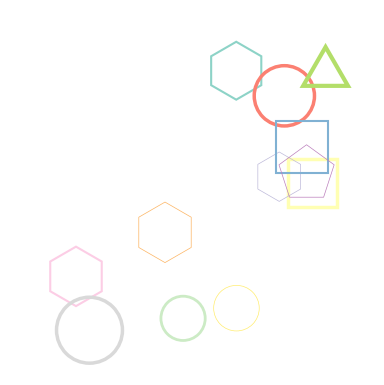[{"shape": "hexagon", "thickness": 1.5, "radius": 0.38, "center": [0.614, 0.816]}, {"shape": "square", "thickness": 2.5, "radius": 0.32, "center": [0.812, 0.524]}, {"shape": "hexagon", "thickness": 0.5, "radius": 0.32, "center": [0.725, 0.541]}, {"shape": "circle", "thickness": 2.5, "radius": 0.39, "center": [0.739, 0.751]}, {"shape": "square", "thickness": 1.5, "radius": 0.34, "center": [0.783, 0.618]}, {"shape": "hexagon", "thickness": 0.5, "radius": 0.39, "center": [0.429, 0.397]}, {"shape": "triangle", "thickness": 3, "radius": 0.34, "center": [0.846, 0.811]}, {"shape": "hexagon", "thickness": 1.5, "radius": 0.39, "center": [0.197, 0.282]}, {"shape": "circle", "thickness": 2.5, "radius": 0.43, "center": [0.232, 0.142]}, {"shape": "pentagon", "thickness": 0.5, "radius": 0.38, "center": [0.796, 0.549]}, {"shape": "circle", "thickness": 2, "radius": 0.29, "center": [0.475, 0.173]}, {"shape": "circle", "thickness": 0.5, "radius": 0.3, "center": [0.614, 0.2]}]